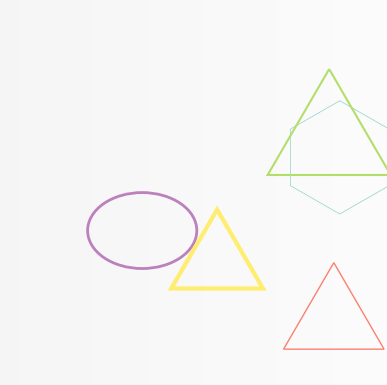[{"shape": "hexagon", "thickness": 0.5, "radius": 0.74, "center": [0.877, 0.591]}, {"shape": "triangle", "thickness": 1, "radius": 0.75, "center": [0.861, 0.168]}, {"shape": "triangle", "thickness": 1.5, "radius": 0.92, "center": [0.849, 0.637]}, {"shape": "oval", "thickness": 2, "radius": 0.7, "center": [0.367, 0.401]}, {"shape": "triangle", "thickness": 3, "radius": 0.68, "center": [0.56, 0.319]}]